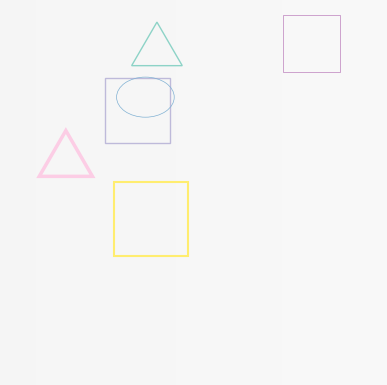[{"shape": "triangle", "thickness": 1, "radius": 0.38, "center": [0.405, 0.867]}, {"shape": "square", "thickness": 1, "radius": 0.42, "center": [0.355, 0.712]}, {"shape": "oval", "thickness": 0.5, "radius": 0.37, "center": [0.375, 0.748]}, {"shape": "triangle", "thickness": 2.5, "radius": 0.4, "center": [0.17, 0.582]}, {"shape": "square", "thickness": 0.5, "radius": 0.37, "center": [0.804, 0.887]}, {"shape": "square", "thickness": 1.5, "radius": 0.48, "center": [0.391, 0.431]}]